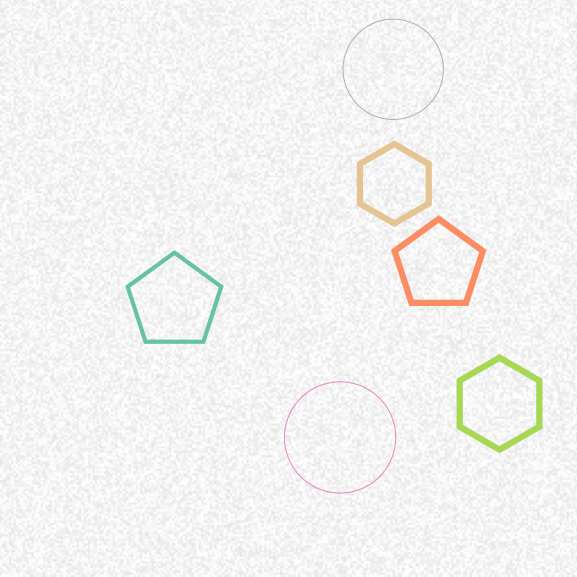[{"shape": "pentagon", "thickness": 2, "radius": 0.43, "center": [0.302, 0.476]}, {"shape": "pentagon", "thickness": 3, "radius": 0.4, "center": [0.76, 0.54]}, {"shape": "circle", "thickness": 0.5, "radius": 0.48, "center": [0.589, 0.242]}, {"shape": "hexagon", "thickness": 3, "radius": 0.4, "center": [0.865, 0.3]}, {"shape": "hexagon", "thickness": 3, "radius": 0.34, "center": [0.683, 0.681]}, {"shape": "circle", "thickness": 0.5, "radius": 0.43, "center": [0.681, 0.879]}]